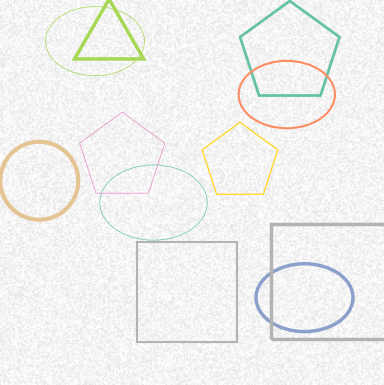[{"shape": "oval", "thickness": 0.5, "radius": 0.7, "center": [0.399, 0.474]}, {"shape": "pentagon", "thickness": 2, "radius": 0.68, "center": [0.753, 0.862]}, {"shape": "oval", "thickness": 1.5, "radius": 0.63, "center": [0.745, 0.754]}, {"shape": "oval", "thickness": 2.5, "radius": 0.63, "center": [0.791, 0.227]}, {"shape": "pentagon", "thickness": 0.5, "radius": 0.58, "center": [0.317, 0.592]}, {"shape": "triangle", "thickness": 2.5, "radius": 0.52, "center": [0.283, 0.899]}, {"shape": "oval", "thickness": 0.5, "radius": 0.64, "center": [0.247, 0.893]}, {"shape": "pentagon", "thickness": 1, "radius": 0.52, "center": [0.623, 0.579]}, {"shape": "circle", "thickness": 3, "radius": 0.51, "center": [0.102, 0.531]}, {"shape": "square", "thickness": 1.5, "radius": 0.65, "center": [0.485, 0.24]}, {"shape": "square", "thickness": 2.5, "radius": 0.75, "center": [0.854, 0.269]}]